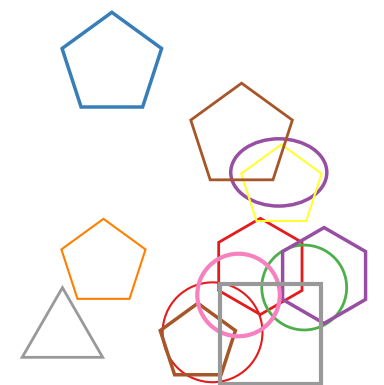[{"shape": "hexagon", "thickness": 2, "radius": 0.62, "center": [0.676, 0.308]}, {"shape": "circle", "thickness": 1.5, "radius": 0.65, "center": [0.552, 0.137]}, {"shape": "pentagon", "thickness": 2.5, "radius": 0.68, "center": [0.291, 0.832]}, {"shape": "circle", "thickness": 2, "radius": 0.55, "center": [0.79, 0.253]}, {"shape": "hexagon", "thickness": 2.5, "radius": 0.62, "center": [0.842, 0.284]}, {"shape": "oval", "thickness": 2.5, "radius": 0.62, "center": [0.724, 0.552]}, {"shape": "pentagon", "thickness": 1.5, "radius": 0.57, "center": [0.269, 0.317]}, {"shape": "pentagon", "thickness": 1.5, "radius": 0.55, "center": [0.731, 0.515]}, {"shape": "pentagon", "thickness": 2.5, "radius": 0.51, "center": [0.514, 0.11]}, {"shape": "pentagon", "thickness": 2, "radius": 0.69, "center": [0.627, 0.645]}, {"shape": "circle", "thickness": 3, "radius": 0.54, "center": [0.62, 0.234]}, {"shape": "square", "thickness": 3, "radius": 0.65, "center": [0.703, 0.133]}, {"shape": "triangle", "thickness": 2, "radius": 0.6, "center": [0.162, 0.132]}]